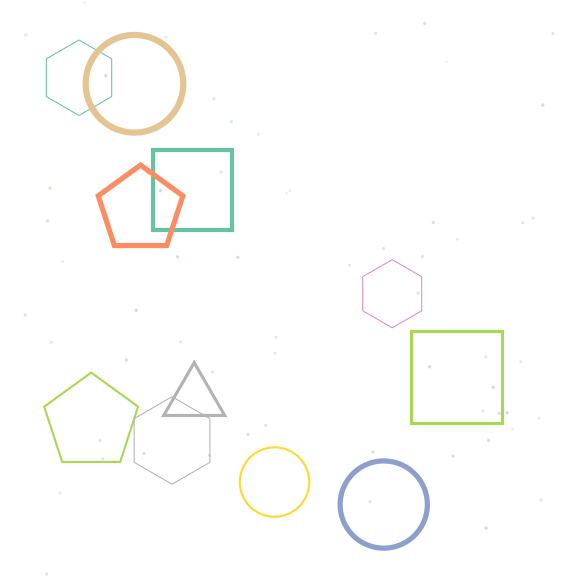[{"shape": "square", "thickness": 2, "radius": 0.34, "center": [0.334, 0.67]}, {"shape": "hexagon", "thickness": 0.5, "radius": 0.33, "center": [0.137, 0.865]}, {"shape": "pentagon", "thickness": 2.5, "radius": 0.39, "center": [0.243, 0.636]}, {"shape": "circle", "thickness": 2.5, "radius": 0.38, "center": [0.665, 0.125]}, {"shape": "hexagon", "thickness": 0.5, "radius": 0.29, "center": [0.679, 0.49]}, {"shape": "pentagon", "thickness": 1, "radius": 0.43, "center": [0.158, 0.268]}, {"shape": "square", "thickness": 1.5, "radius": 0.4, "center": [0.79, 0.347]}, {"shape": "circle", "thickness": 1, "radius": 0.3, "center": [0.475, 0.164]}, {"shape": "circle", "thickness": 3, "radius": 0.42, "center": [0.233, 0.854]}, {"shape": "triangle", "thickness": 1.5, "radius": 0.3, "center": [0.336, 0.31]}, {"shape": "hexagon", "thickness": 0.5, "radius": 0.38, "center": [0.298, 0.236]}]